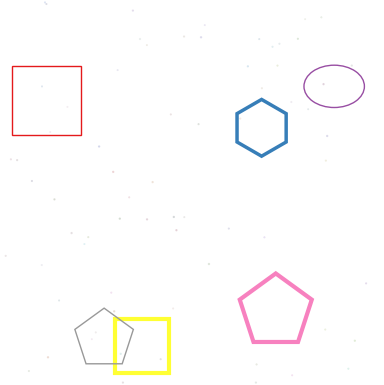[{"shape": "square", "thickness": 1, "radius": 0.45, "center": [0.121, 0.739]}, {"shape": "hexagon", "thickness": 2.5, "radius": 0.37, "center": [0.679, 0.668]}, {"shape": "oval", "thickness": 1, "radius": 0.39, "center": [0.868, 0.776]}, {"shape": "square", "thickness": 3, "radius": 0.35, "center": [0.368, 0.102]}, {"shape": "pentagon", "thickness": 3, "radius": 0.49, "center": [0.716, 0.191]}, {"shape": "pentagon", "thickness": 1, "radius": 0.4, "center": [0.27, 0.12]}]